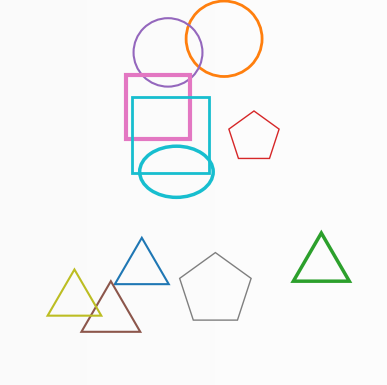[{"shape": "triangle", "thickness": 1.5, "radius": 0.4, "center": [0.366, 0.302]}, {"shape": "circle", "thickness": 2, "radius": 0.49, "center": [0.578, 0.899]}, {"shape": "triangle", "thickness": 2.5, "radius": 0.42, "center": [0.829, 0.311]}, {"shape": "pentagon", "thickness": 1, "radius": 0.34, "center": [0.655, 0.644]}, {"shape": "circle", "thickness": 1.5, "radius": 0.44, "center": [0.434, 0.864]}, {"shape": "triangle", "thickness": 1.5, "radius": 0.44, "center": [0.286, 0.182]}, {"shape": "square", "thickness": 3, "radius": 0.41, "center": [0.408, 0.722]}, {"shape": "pentagon", "thickness": 1, "radius": 0.48, "center": [0.556, 0.247]}, {"shape": "triangle", "thickness": 1.5, "radius": 0.4, "center": [0.192, 0.22]}, {"shape": "oval", "thickness": 2.5, "radius": 0.47, "center": [0.455, 0.554]}, {"shape": "square", "thickness": 2, "radius": 0.5, "center": [0.439, 0.649]}]